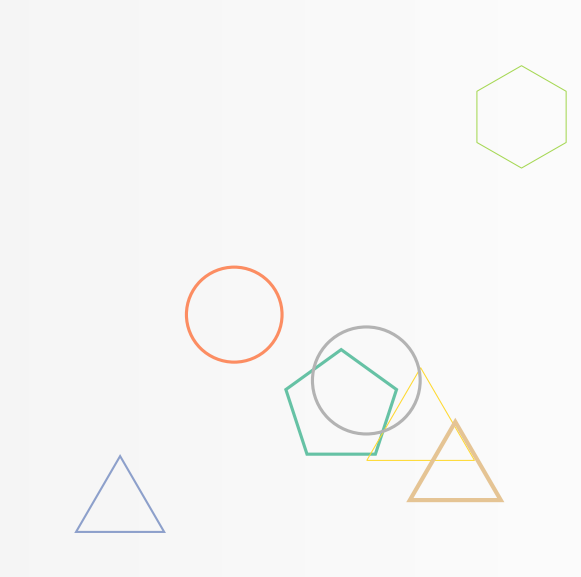[{"shape": "pentagon", "thickness": 1.5, "radius": 0.5, "center": [0.587, 0.294]}, {"shape": "circle", "thickness": 1.5, "radius": 0.41, "center": [0.403, 0.454]}, {"shape": "triangle", "thickness": 1, "radius": 0.44, "center": [0.207, 0.122]}, {"shape": "hexagon", "thickness": 0.5, "radius": 0.44, "center": [0.897, 0.797]}, {"shape": "triangle", "thickness": 0.5, "radius": 0.53, "center": [0.724, 0.255]}, {"shape": "triangle", "thickness": 2, "radius": 0.45, "center": [0.783, 0.178]}, {"shape": "circle", "thickness": 1.5, "radius": 0.46, "center": [0.63, 0.34]}]